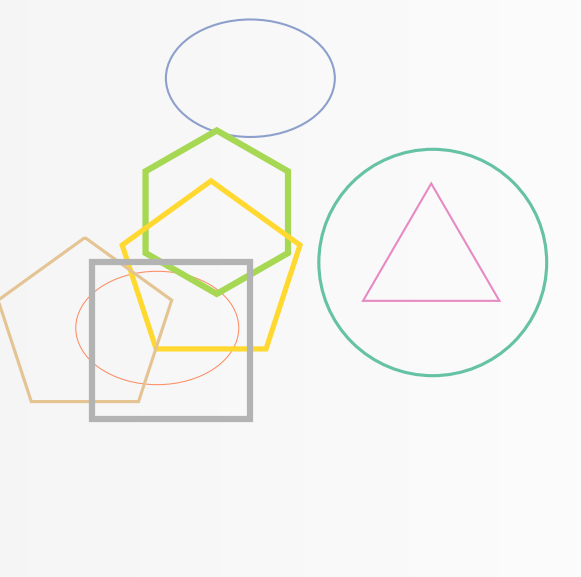[{"shape": "circle", "thickness": 1.5, "radius": 0.98, "center": [0.745, 0.545]}, {"shape": "oval", "thickness": 0.5, "radius": 0.7, "center": [0.271, 0.431]}, {"shape": "oval", "thickness": 1, "radius": 0.73, "center": [0.431, 0.864]}, {"shape": "triangle", "thickness": 1, "radius": 0.68, "center": [0.742, 0.546]}, {"shape": "hexagon", "thickness": 3, "radius": 0.71, "center": [0.373, 0.632]}, {"shape": "pentagon", "thickness": 2.5, "radius": 0.8, "center": [0.363, 0.525]}, {"shape": "pentagon", "thickness": 1.5, "radius": 0.78, "center": [0.146, 0.431]}, {"shape": "square", "thickness": 3, "radius": 0.68, "center": [0.294, 0.409]}]